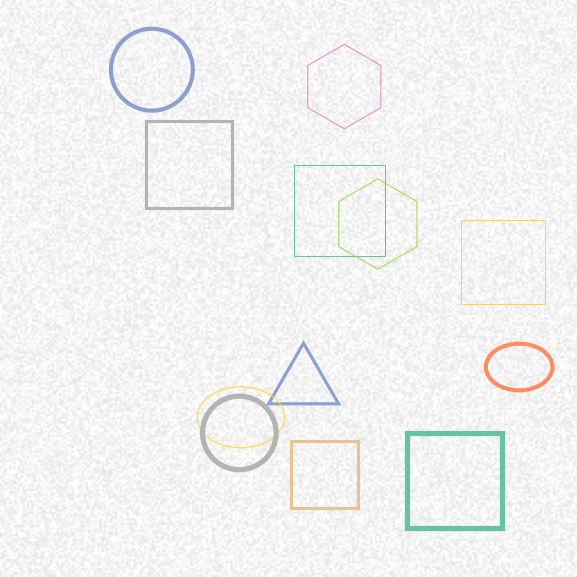[{"shape": "square", "thickness": 0.5, "radius": 0.39, "center": [0.588, 0.635]}, {"shape": "square", "thickness": 2.5, "radius": 0.41, "center": [0.787, 0.166]}, {"shape": "oval", "thickness": 2, "radius": 0.29, "center": [0.899, 0.364]}, {"shape": "triangle", "thickness": 1.5, "radius": 0.35, "center": [0.526, 0.335]}, {"shape": "circle", "thickness": 2, "radius": 0.35, "center": [0.263, 0.878]}, {"shape": "hexagon", "thickness": 0.5, "radius": 0.37, "center": [0.596, 0.849]}, {"shape": "hexagon", "thickness": 0.5, "radius": 0.39, "center": [0.654, 0.611]}, {"shape": "oval", "thickness": 0.5, "radius": 0.38, "center": [0.417, 0.277]}, {"shape": "square", "thickness": 0.5, "radius": 0.36, "center": [0.871, 0.546]}, {"shape": "square", "thickness": 1.5, "radius": 0.29, "center": [0.561, 0.178]}, {"shape": "circle", "thickness": 2.5, "radius": 0.32, "center": [0.414, 0.25]}, {"shape": "square", "thickness": 1.5, "radius": 0.37, "center": [0.327, 0.714]}]